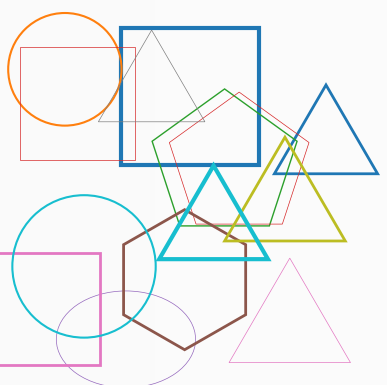[{"shape": "triangle", "thickness": 2, "radius": 0.77, "center": [0.841, 0.626]}, {"shape": "square", "thickness": 3, "radius": 0.89, "center": [0.491, 0.749]}, {"shape": "circle", "thickness": 1.5, "radius": 0.73, "center": [0.167, 0.82]}, {"shape": "pentagon", "thickness": 1, "radius": 0.98, "center": [0.58, 0.572]}, {"shape": "pentagon", "thickness": 0.5, "radius": 0.95, "center": [0.617, 0.571]}, {"shape": "square", "thickness": 0.5, "radius": 0.74, "center": [0.2, 0.731]}, {"shape": "oval", "thickness": 0.5, "radius": 0.9, "center": [0.325, 0.119]}, {"shape": "hexagon", "thickness": 2, "radius": 0.91, "center": [0.476, 0.274]}, {"shape": "triangle", "thickness": 0.5, "radius": 0.91, "center": [0.748, 0.149]}, {"shape": "square", "thickness": 2, "radius": 0.72, "center": [0.115, 0.197]}, {"shape": "triangle", "thickness": 0.5, "radius": 0.79, "center": [0.391, 0.763]}, {"shape": "triangle", "thickness": 2, "radius": 0.9, "center": [0.735, 0.464]}, {"shape": "triangle", "thickness": 3, "radius": 0.81, "center": [0.551, 0.408]}, {"shape": "circle", "thickness": 1.5, "radius": 0.92, "center": [0.217, 0.308]}]